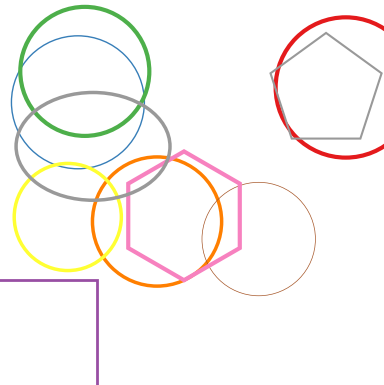[{"shape": "circle", "thickness": 3, "radius": 0.91, "center": [0.898, 0.773]}, {"shape": "circle", "thickness": 1, "radius": 0.86, "center": [0.202, 0.734]}, {"shape": "circle", "thickness": 3, "radius": 0.84, "center": [0.22, 0.815]}, {"shape": "square", "thickness": 2, "radius": 0.76, "center": [0.1, 0.119]}, {"shape": "circle", "thickness": 2.5, "radius": 0.84, "center": [0.408, 0.425]}, {"shape": "circle", "thickness": 2.5, "radius": 0.7, "center": [0.176, 0.436]}, {"shape": "circle", "thickness": 0.5, "radius": 0.74, "center": [0.672, 0.379]}, {"shape": "hexagon", "thickness": 3, "radius": 0.84, "center": [0.478, 0.439]}, {"shape": "oval", "thickness": 2.5, "radius": 1.0, "center": [0.242, 0.62]}, {"shape": "pentagon", "thickness": 1.5, "radius": 0.76, "center": [0.847, 0.763]}]